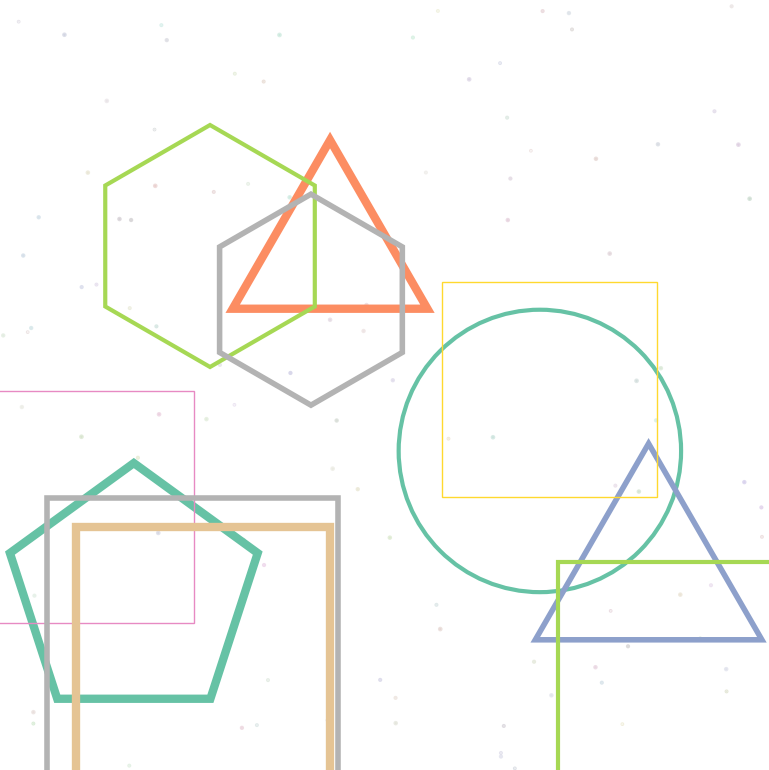[{"shape": "circle", "thickness": 1.5, "radius": 0.92, "center": [0.701, 0.414]}, {"shape": "pentagon", "thickness": 3, "radius": 0.85, "center": [0.174, 0.229]}, {"shape": "triangle", "thickness": 3, "radius": 0.73, "center": [0.429, 0.672]}, {"shape": "triangle", "thickness": 2, "radius": 0.85, "center": [0.842, 0.254]}, {"shape": "square", "thickness": 0.5, "radius": 0.75, "center": [0.101, 0.342]}, {"shape": "hexagon", "thickness": 1.5, "radius": 0.79, "center": [0.273, 0.681]}, {"shape": "square", "thickness": 1.5, "radius": 0.8, "center": [0.885, 0.109]}, {"shape": "square", "thickness": 0.5, "radius": 0.7, "center": [0.713, 0.494]}, {"shape": "square", "thickness": 3, "radius": 0.83, "center": [0.264, 0.15]}, {"shape": "square", "thickness": 2, "radius": 0.94, "center": [0.25, 0.165]}, {"shape": "hexagon", "thickness": 2, "radius": 0.69, "center": [0.404, 0.611]}]